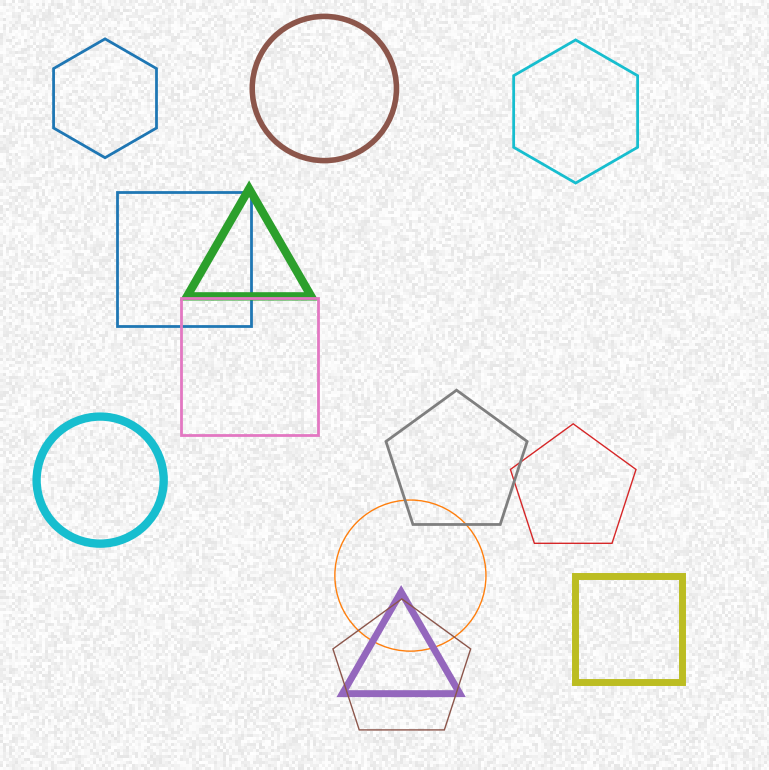[{"shape": "square", "thickness": 1, "radius": 0.43, "center": [0.239, 0.664]}, {"shape": "hexagon", "thickness": 1, "radius": 0.39, "center": [0.136, 0.872]}, {"shape": "circle", "thickness": 0.5, "radius": 0.49, "center": [0.533, 0.252]}, {"shape": "triangle", "thickness": 3, "radius": 0.47, "center": [0.324, 0.662]}, {"shape": "pentagon", "thickness": 0.5, "radius": 0.43, "center": [0.744, 0.364]}, {"shape": "triangle", "thickness": 2.5, "radius": 0.44, "center": [0.521, 0.143]}, {"shape": "pentagon", "thickness": 0.5, "radius": 0.47, "center": [0.522, 0.128]}, {"shape": "circle", "thickness": 2, "radius": 0.47, "center": [0.421, 0.885]}, {"shape": "square", "thickness": 1, "radius": 0.44, "center": [0.324, 0.524]}, {"shape": "pentagon", "thickness": 1, "radius": 0.48, "center": [0.593, 0.397]}, {"shape": "square", "thickness": 2.5, "radius": 0.35, "center": [0.816, 0.183]}, {"shape": "circle", "thickness": 3, "radius": 0.41, "center": [0.13, 0.376]}, {"shape": "hexagon", "thickness": 1, "radius": 0.46, "center": [0.748, 0.855]}]